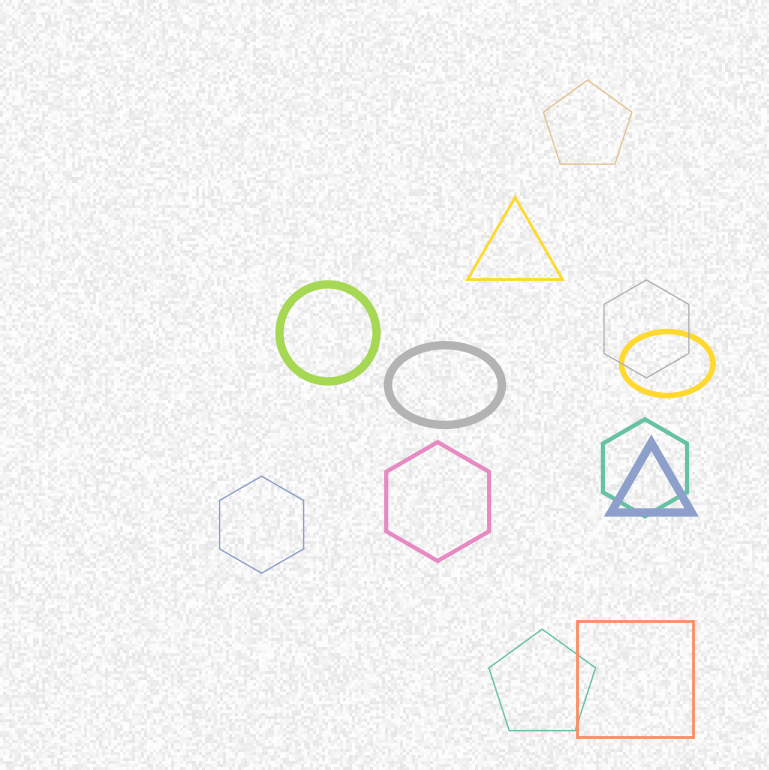[{"shape": "hexagon", "thickness": 1.5, "radius": 0.32, "center": [0.838, 0.392]}, {"shape": "pentagon", "thickness": 0.5, "radius": 0.36, "center": [0.704, 0.11]}, {"shape": "square", "thickness": 1, "radius": 0.38, "center": [0.825, 0.118]}, {"shape": "triangle", "thickness": 3, "radius": 0.3, "center": [0.846, 0.365]}, {"shape": "hexagon", "thickness": 0.5, "radius": 0.31, "center": [0.34, 0.319]}, {"shape": "hexagon", "thickness": 1.5, "radius": 0.39, "center": [0.568, 0.349]}, {"shape": "circle", "thickness": 3, "radius": 0.32, "center": [0.426, 0.568]}, {"shape": "oval", "thickness": 2, "radius": 0.3, "center": [0.867, 0.528]}, {"shape": "triangle", "thickness": 1, "radius": 0.36, "center": [0.669, 0.673]}, {"shape": "pentagon", "thickness": 0.5, "radius": 0.3, "center": [0.763, 0.836]}, {"shape": "oval", "thickness": 3, "radius": 0.37, "center": [0.578, 0.5]}, {"shape": "hexagon", "thickness": 0.5, "radius": 0.32, "center": [0.84, 0.573]}]